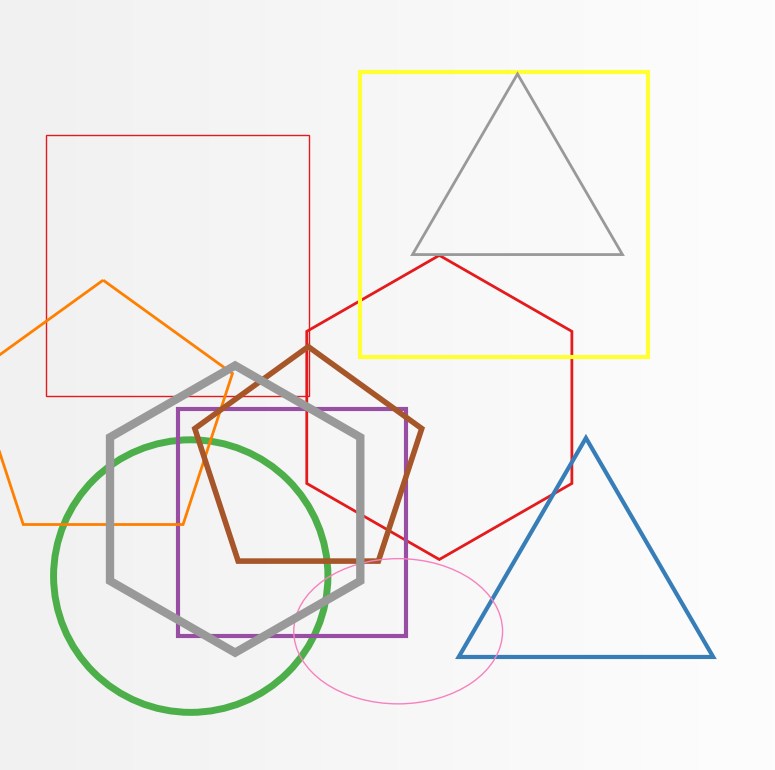[{"shape": "square", "thickness": 0.5, "radius": 0.85, "center": [0.229, 0.656]}, {"shape": "hexagon", "thickness": 1, "radius": 0.99, "center": [0.567, 0.471]}, {"shape": "triangle", "thickness": 1.5, "radius": 0.95, "center": [0.756, 0.242]}, {"shape": "circle", "thickness": 2.5, "radius": 0.88, "center": [0.246, 0.252]}, {"shape": "square", "thickness": 1.5, "radius": 0.74, "center": [0.376, 0.322]}, {"shape": "pentagon", "thickness": 1, "radius": 0.88, "center": [0.133, 0.461]}, {"shape": "square", "thickness": 1.5, "radius": 0.93, "center": [0.651, 0.721]}, {"shape": "pentagon", "thickness": 2, "radius": 0.77, "center": [0.398, 0.396]}, {"shape": "oval", "thickness": 0.5, "radius": 0.67, "center": [0.514, 0.18]}, {"shape": "hexagon", "thickness": 3, "radius": 0.93, "center": [0.303, 0.339]}, {"shape": "triangle", "thickness": 1, "radius": 0.78, "center": [0.668, 0.748]}]